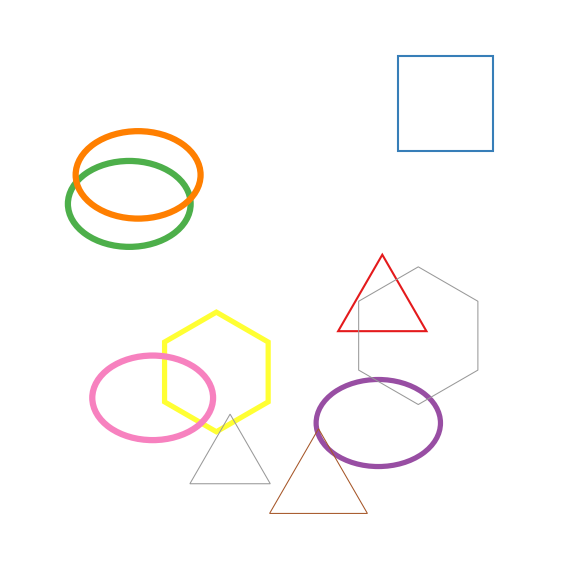[{"shape": "triangle", "thickness": 1, "radius": 0.44, "center": [0.662, 0.47]}, {"shape": "square", "thickness": 1, "radius": 0.41, "center": [0.771, 0.82]}, {"shape": "oval", "thickness": 3, "radius": 0.53, "center": [0.224, 0.646]}, {"shape": "oval", "thickness": 2.5, "radius": 0.54, "center": [0.655, 0.267]}, {"shape": "oval", "thickness": 3, "radius": 0.54, "center": [0.239, 0.696]}, {"shape": "hexagon", "thickness": 2.5, "radius": 0.52, "center": [0.375, 0.355]}, {"shape": "triangle", "thickness": 0.5, "radius": 0.49, "center": [0.552, 0.159]}, {"shape": "oval", "thickness": 3, "radius": 0.52, "center": [0.264, 0.31]}, {"shape": "hexagon", "thickness": 0.5, "radius": 0.6, "center": [0.724, 0.418]}, {"shape": "triangle", "thickness": 0.5, "radius": 0.4, "center": [0.398, 0.202]}]